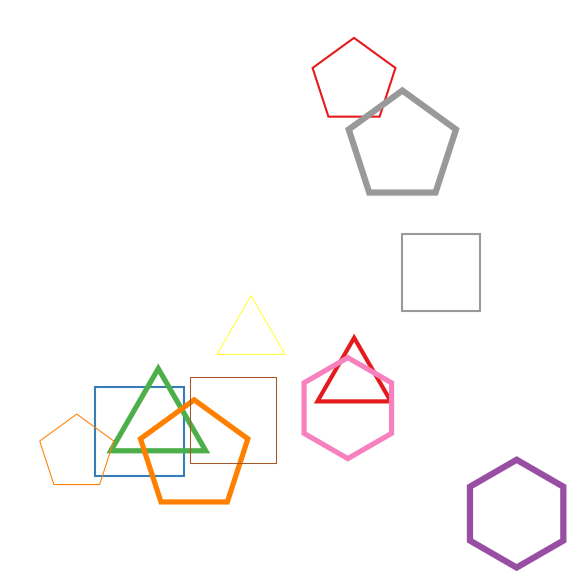[{"shape": "pentagon", "thickness": 1, "radius": 0.38, "center": [0.613, 0.858]}, {"shape": "triangle", "thickness": 2, "radius": 0.37, "center": [0.613, 0.341]}, {"shape": "square", "thickness": 1, "radius": 0.39, "center": [0.241, 0.252]}, {"shape": "triangle", "thickness": 2.5, "radius": 0.47, "center": [0.274, 0.266]}, {"shape": "hexagon", "thickness": 3, "radius": 0.47, "center": [0.895, 0.11]}, {"shape": "pentagon", "thickness": 0.5, "radius": 0.34, "center": [0.133, 0.215]}, {"shape": "pentagon", "thickness": 2.5, "radius": 0.49, "center": [0.336, 0.209]}, {"shape": "triangle", "thickness": 0.5, "radius": 0.34, "center": [0.435, 0.42]}, {"shape": "square", "thickness": 0.5, "radius": 0.37, "center": [0.404, 0.272]}, {"shape": "hexagon", "thickness": 2.5, "radius": 0.44, "center": [0.602, 0.292]}, {"shape": "pentagon", "thickness": 3, "radius": 0.49, "center": [0.697, 0.745]}, {"shape": "square", "thickness": 1, "radius": 0.34, "center": [0.763, 0.527]}]